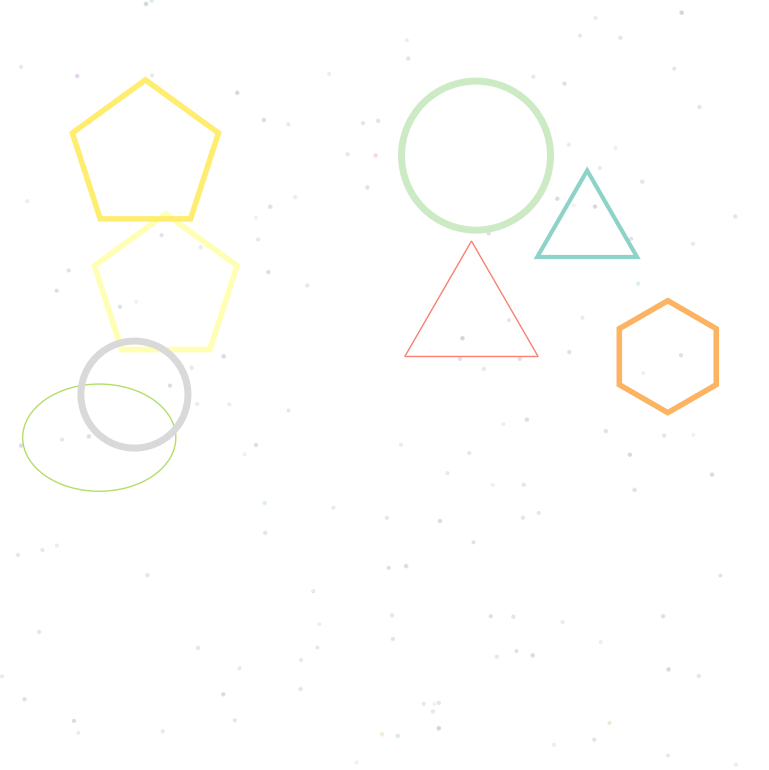[{"shape": "triangle", "thickness": 1.5, "radius": 0.37, "center": [0.763, 0.704]}, {"shape": "pentagon", "thickness": 2, "radius": 0.49, "center": [0.215, 0.625]}, {"shape": "triangle", "thickness": 0.5, "radius": 0.5, "center": [0.612, 0.587]}, {"shape": "hexagon", "thickness": 2, "radius": 0.36, "center": [0.867, 0.537]}, {"shape": "oval", "thickness": 0.5, "radius": 0.5, "center": [0.129, 0.432]}, {"shape": "circle", "thickness": 2.5, "radius": 0.35, "center": [0.175, 0.488]}, {"shape": "circle", "thickness": 2.5, "radius": 0.48, "center": [0.618, 0.798]}, {"shape": "pentagon", "thickness": 2, "radius": 0.5, "center": [0.189, 0.796]}]